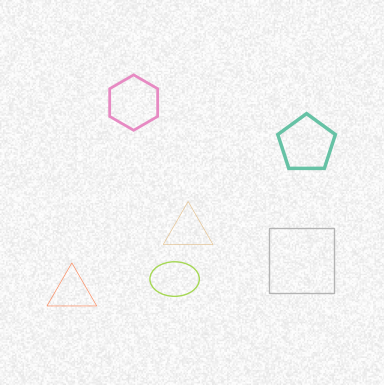[{"shape": "pentagon", "thickness": 2.5, "radius": 0.39, "center": [0.796, 0.626]}, {"shape": "triangle", "thickness": 0.5, "radius": 0.37, "center": [0.187, 0.243]}, {"shape": "hexagon", "thickness": 2, "radius": 0.36, "center": [0.347, 0.734]}, {"shape": "oval", "thickness": 1, "radius": 0.32, "center": [0.454, 0.275]}, {"shape": "triangle", "thickness": 0.5, "radius": 0.37, "center": [0.489, 0.402]}, {"shape": "square", "thickness": 1, "radius": 0.42, "center": [0.783, 0.323]}]